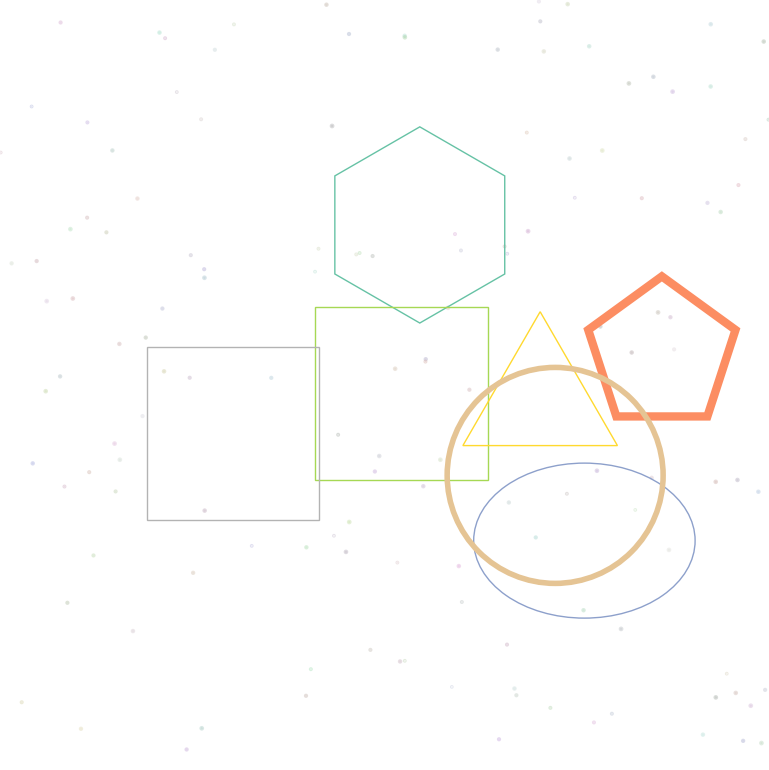[{"shape": "hexagon", "thickness": 0.5, "radius": 0.64, "center": [0.545, 0.708]}, {"shape": "pentagon", "thickness": 3, "radius": 0.5, "center": [0.86, 0.541]}, {"shape": "oval", "thickness": 0.5, "radius": 0.72, "center": [0.759, 0.298]}, {"shape": "square", "thickness": 0.5, "radius": 0.56, "center": [0.521, 0.489]}, {"shape": "triangle", "thickness": 0.5, "radius": 0.58, "center": [0.702, 0.479]}, {"shape": "circle", "thickness": 2, "radius": 0.7, "center": [0.721, 0.383]}, {"shape": "square", "thickness": 0.5, "radius": 0.56, "center": [0.303, 0.437]}]